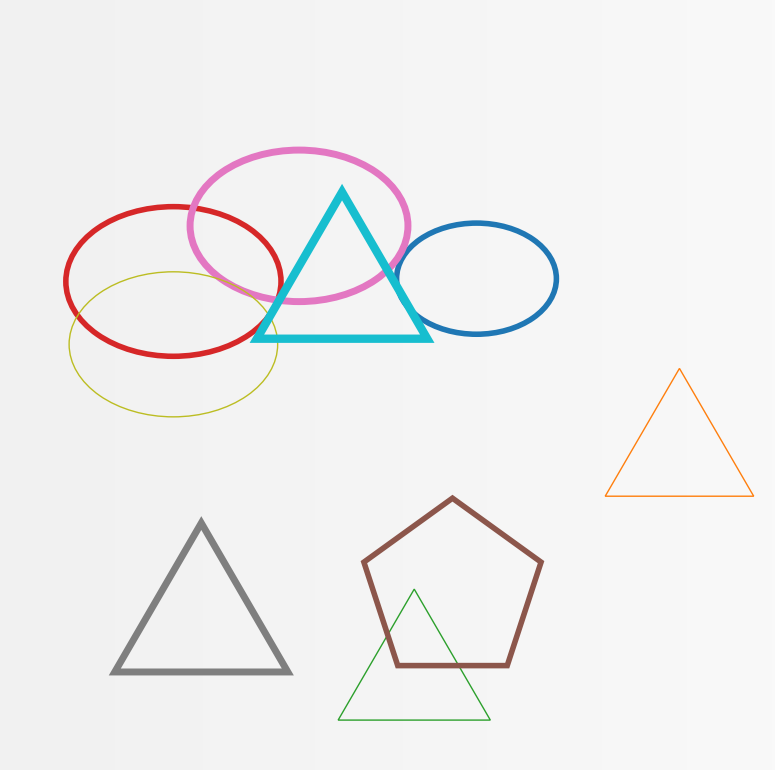[{"shape": "oval", "thickness": 2, "radius": 0.52, "center": [0.615, 0.638]}, {"shape": "triangle", "thickness": 0.5, "radius": 0.55, "center": [0.877, 0.411]}, {"shape": "triangle", "thickness": 0.5, "radius": 0.57, "center": [0.534, 0.122]}, {"shape": "oval", "thickness": 2, "radius": 0.69, "center": [0.224, 0.634]}, {"shape": "pentagon", "thickness": 2, "radius": 0.6, "center": [0.584, 0.233]}, {"shape": "oval", "thickness": 2.5, "radius": 0.7, "center": [0.386, 0.707]}, {"shape": "triangle", "thickness": 2.5, "radius": 0.64, "center": [0.26, 0.192]}, {"shape": "oval", "thickness": 0.5, "radius": 0.67, "center": [0.224, 0.553]}, {"shape": "triangle", "thickness": 3, "radius": 0.63, "center": [0.441, 0.624]}]